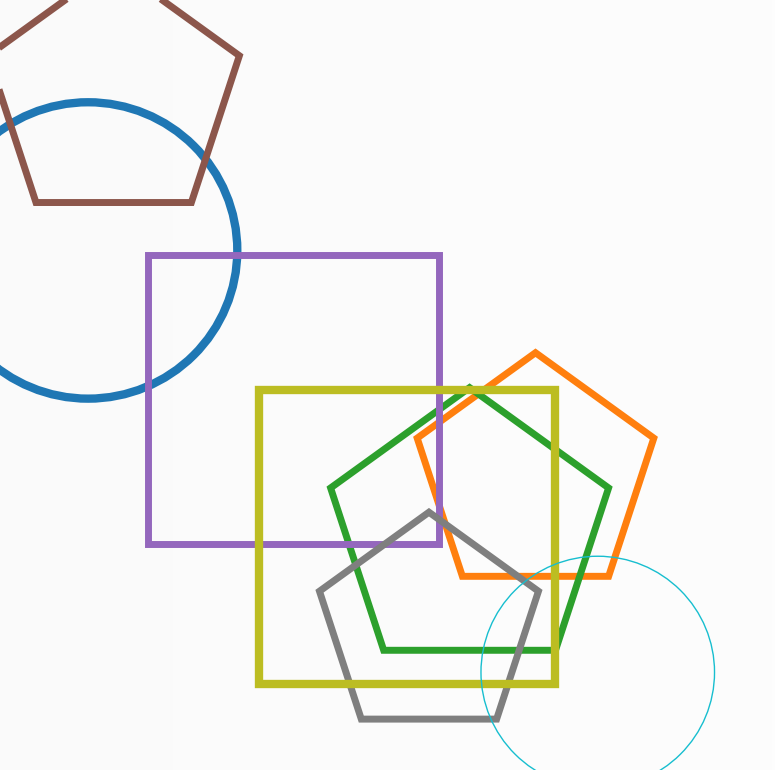[{"shape": "circle", "thickness": 3, "radius": 0.96, "center": [0.114, 0.675]}, {"shape": "pentagon", "thickness": 2.5, "radius": 0.8, "center": [0.691, 0.381]}, {"shape": "pentagon", "thickness": 2.5, "radius": 0.94, "center": [0.606, 0.308]}, {"shape": "square", "thickness": 2.5, "radius": 0.94, "center": [0.378, 0.481]}, {"shape": "pentagon", "thickness": 2.5, "radius": 0.85, "center": [0.147, 0.875]}, {"shape": "pentagon", "thickness": 2.5, "radius": 0.74, "center": [0.553, 0.186]}, {"shape": "square", "thickness": 3, "radius": 0.95, "center": [0.526, 0.303]}, {"shape": "circle", "thickness": 0.5, "radius": 0.75, "center": [0.771, 0.127]}]